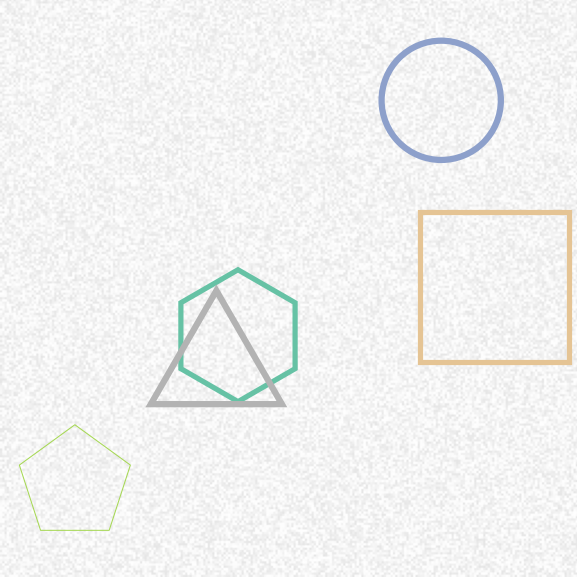[{"shape": "hexagon", "thickness": 2.5, "radius": 0.57, "center": [0.412, 0.418]}, {"shape": "circle", "thickness": 3, "radius": 0.52, "center": [0.764, 0.825]}, {"shape": "pentagon", "thickness": 0.5, "radius": 0.51, "center": [0.13, 0.163]}, {"shape": "square", "thickness": 2.5, "radius": 0.65, "center": [0.857, 0.502]}, {"shape": "triangle", "thickness": 3, "radius": 0.66, "center": [0.375, 0.365]}]